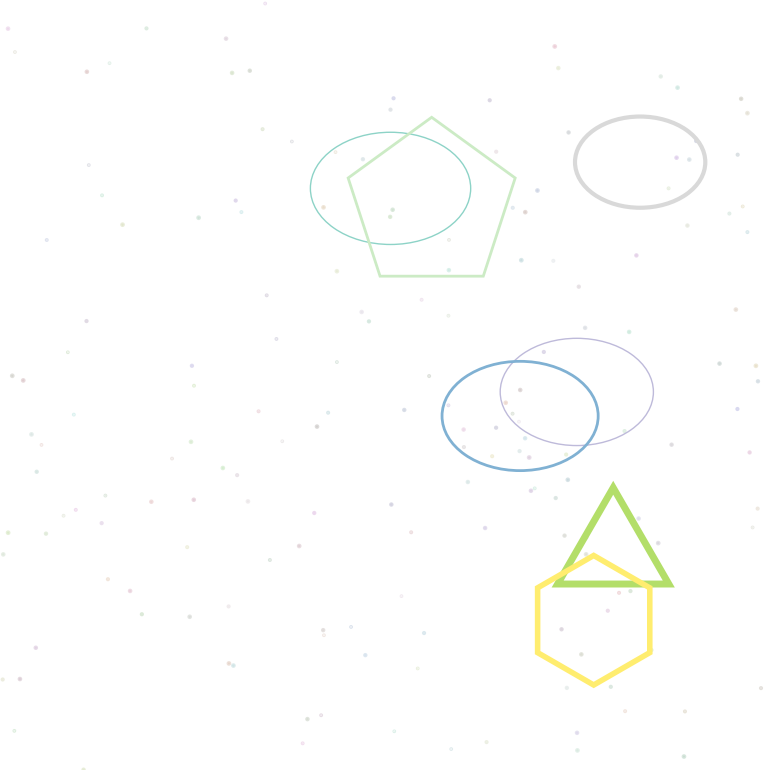[{"shape": "oval", "thickness": 0.5, "radius": 0.52, "center": [0.507, 0.755]}, {"shape": "oval", "thickness": 0.5, "radius": 0.5, "center": [0.749, 0.491]}, {"shape": "oval", "thickness": 1, "radius": 0.51, "center": [0.675, 0.46]}, {"shape": "triangle", "thickness": 2.5, "radius": 0.42, "center": [0.796, 0.283]}, {"shape": "oval", "thickness": 1.5, "radius": 0.42, "center": [0.831, 0.789]}, {"shape": "pentagon", "thickness": 1, "radius": 0.57, "center": [0.561, 0.734]}, {"shape": "hexagon", "thickness": 2, "radius": 0.42, "center": [0.771, 0.194]}]